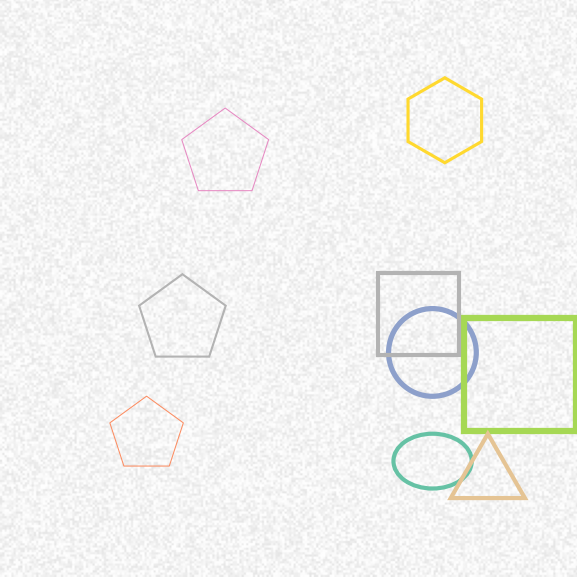[{"shape": "oval", "thickness": 2, "radius": 0.34, "center": [0.749, 0.201]}, {"shape": "pentagon", "thickness": 0.5, "radius": 0.33, "center": [0.254, 0.246]}, {"shape": "circle", "thickness": 2.5, "radius": 0.38, "center": [0.749, 0.389]}, {"shape": "pentagon", "thickness": 0.5, "radius": 0.4, "center": [0.39, 0.733]}, {"shape": "square", "thickness": 3, "radius": 0.49, "center": [0.9, 0.351]}, {"shape": "hexagon", "thickness": 1.5, "radius": 0.37, "center": [0.77, 0.791]}, {"shape": "triangle", "thickness": 2, "radius": 0.37, "center": [0.845, 0.174]}, {"shape": "square", "thickness": 2, "radius": 0.35, "center": [0.724, 0.456]}, {"shape": "pentagon", "thickness": 1, "radius": 0.39, "center": [0.316, 0.445]}]